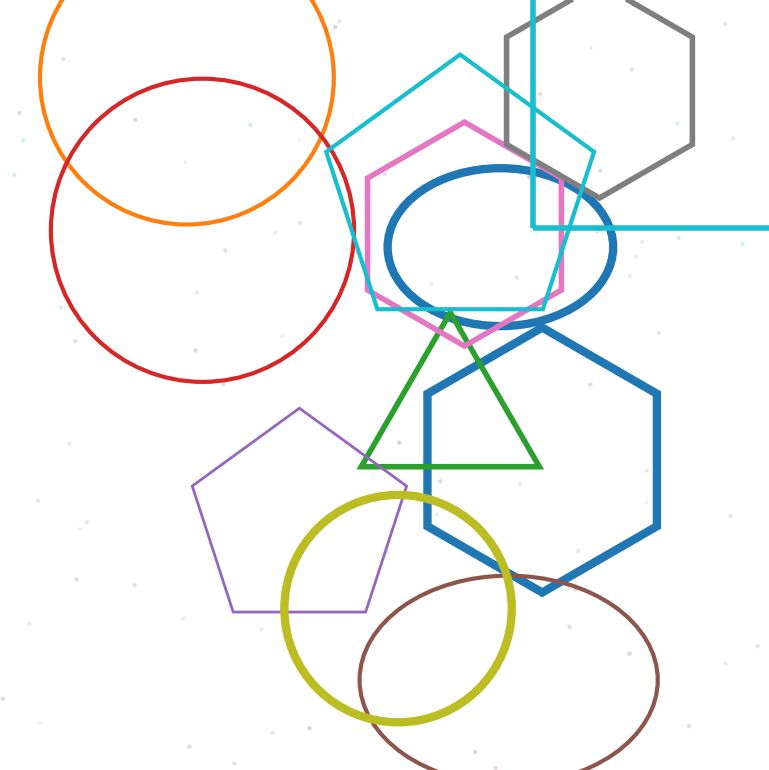[{"shape": "oval", "thickness": 3, "radius": 0.73, "center": [0.65, 0.679]}, {"shape": "hexagon", "thickness": 3, "radius": 0.86, "center": [0.704, 0.403]}, {"shape": "circle", "thickness": 1.5, "radius": 0.95, "center": [0.243, 0.899]}, {"shape": "triangle", "thickness": 2, "radius": 0.67, "center": [0.585, 0.461]}, {"shape": "circle", "thickness": 1.5, "radius": 0.98, "center": [0.263, 0.701]}, {"shape": "pentagon", "thickness": 1, "radius": 0.73, "center": [0.389, 0.324]}, {"shape": "oval", "thickness": 1.5, "radius": 0.97, "center": [0.661, 0.117]}, {"shape": "hexagon", "thickness": 2, "radius": 0.73, "center": [0.603, 0.696]}, {"shape": "hexagon", "thickness": 2, "radius": 0.7, "center": [0.779, 0.882]}, {"shape": "circle", "thickness": 3, "radius": 0.74, "center": [0.517, 0.21]}, {"shape": "pentagon", "thickness": 1.5, "radius": 0.91, "center": [0.598, 0.746]}, {"shape": "square", "thickness": 2, "radius": 0.95, "center": [0.881, 0.894]}]